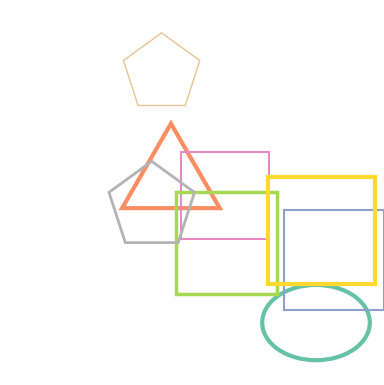[{"shape": "oval", "thickness": 3, "radius": 0.7, "center": [0.821, 0.162]}, {"shape": "triangle", "thickness": 3, "radius": 0.73, "center": [0.444, 0.533]}, {"shape": "square", "thickness": 1.5, "radius": 0.65, "center": [0.868, 0.325]}, {"shape": "square", "thickness": 1.5, "radius": 0.57, "center": [0.585, 0.492]}, {"shape": "square", "thickness": 2.5, "radius": 0.66, "center": [0.589, 0.369]}, {"shape": "square", "thickness": 3, "radius": 0.7, "center": [0.835, 0.402]}, {"shape": "pentagon", "thickness": 1, "radius": 0.52, "center": [0.42, 0.81]}, {"shape": "pentagon", "thickness": 2, "radius": 0.58, "center": [0.394, 0.464]}]